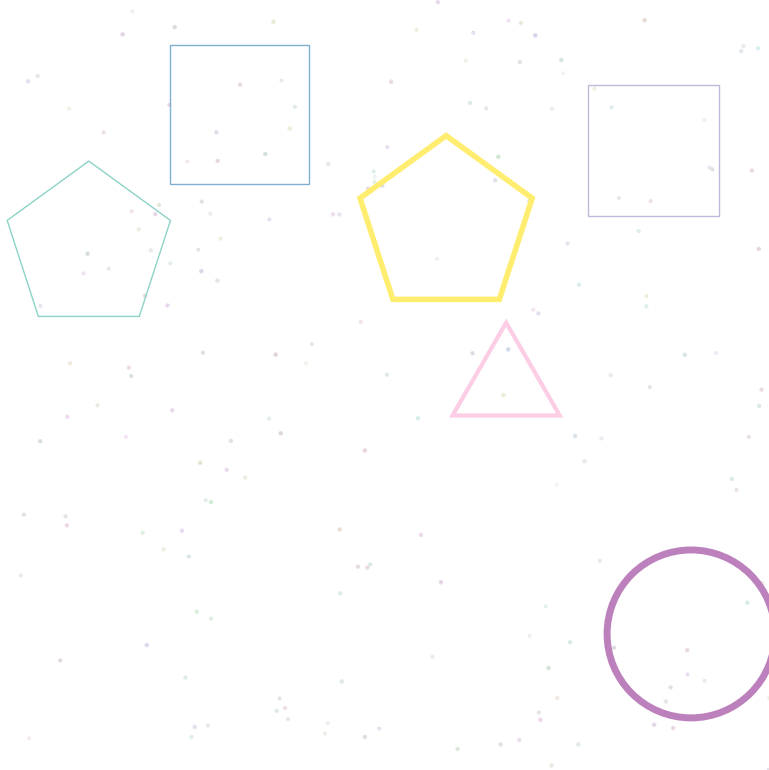[{"shape": "pentagon", "thickness": 0.5, "radius": 0.56, "center": [0.115, 0.679]}, {"shape": "square", "thickness": 0.5, "radius": 0.43, "center": [0.849, 0.804]}, {"shape": "square", "thickness": 0.5, "radius": 0.45, "center": [0.311, 0.851]}, {"shape": "triangle", "thickness": 1.5, "radius": 0.4, "center": [0.657, 0.501]}, {"shape": "circle", "thickness": 2.5, "radius": 0.55, "center": [0.897, 0.177]}, {"shape": "pentagon", "thickness": 2, "radius": 0.59, "center": [0.579, 0.706]}]